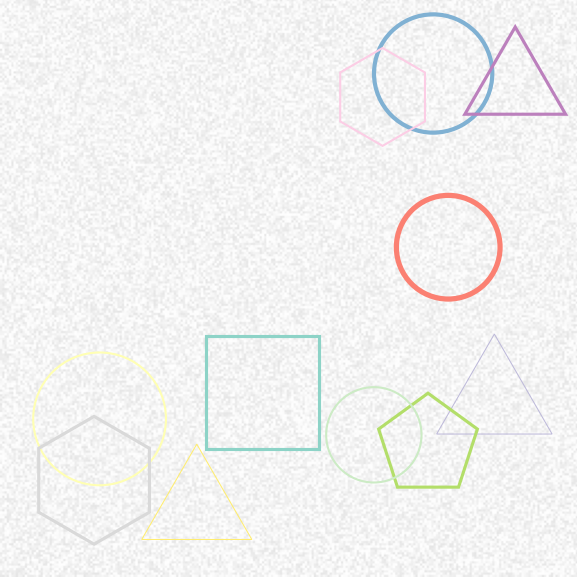[{"shape": "square", "thickness": 1.5, "radius": 0.49, "center": [0.455, 0.319]}, {"shape": "circle", "thickness": 1, "radius": 0.57, "center": [0.172, 0.274]}, {"shape": "triangle", "thickness": 0.5, "radius": 0.58, "center": [0.856, 0.305]}, {"shape": "circle", "thickness": 2.5, "radius": 0.45, "center": [0.776, 0.571]}, {"shape": "circle", "thickness": 2, "radius": 0.51, "center": [0.75, 0.872]}, {"shape": "pentagon", "thickness": 1.5, "radius": 0.45, "center": [0.741, 0.228]}, {"shape": "hexagon", "thickness": 1, "radius": 0.42, "center": [0.662, 0.831]}, {"shape": "hexagon", "thickness": 1.5, "radius": 0.55, "center": [0.163, 0.167]}, {"shape": "triangle", "thickness": 1.5, "radius": 0.5, "center": [0.892, 0.852]}, {"shape": "circle", "thickness": 1, "radius": 0.41, "center": [0.647, 0.246]}, {"shape": "triangle", "thickness": 0.5, "radius": 0.55, "center": [0.341, 0.12]}]